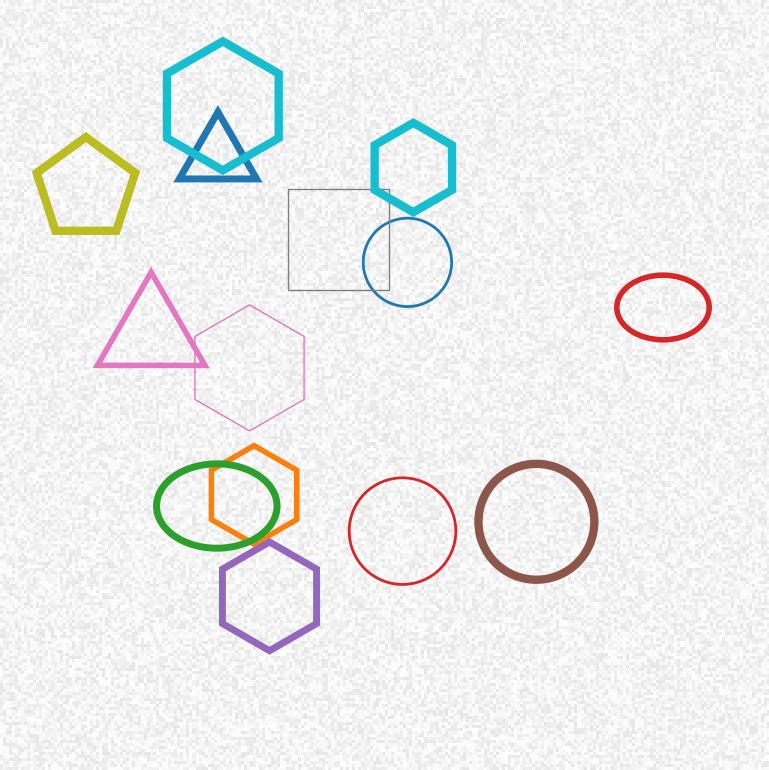[{"shape": "circle", "thickness": 1, "radius": 0.29, "center": [0.529, 0.659]}, {"shape": "triangle", "thickness": 2.5, "radius": 0.29, "center": [0.283, 0.797]}, {"shape": "hexagon", "thickness": 2, "radius": 0.32, "center": [0.33, 0.357]}, {"shape": "oval", "thickness": 2.5, "radius": 0.39, "center": [0.282, 0.343]}, {"shape": "circle", "thickness": 1, "radius": 0.35, "center": [0.523, 0.31]}, {"shape": "oval", "thickness": 2, "radius": 0.3, "center": [0.861, 0.601]}, {"shape": "hexagon", "thickness": 2.5, "radius": 0.35, "center": [0.35, 0.226]}, {"shape": "circle", "thickness": 3, "radius": 0.38, "center": [0.697, 0.322]}, {"shape": "triangle", "thickness": 2, "radius": 0.4, "center": [0.196, 0.566]}, {"shape": "hexagon", "thickness": 0.5, "radius": 0.41, "center": [0.324, 0.522]}, {"shape": "square", "thickness": 0.5, "radius": 0.33, "center": [0.44, 0.689]}, {"shape": "pentagon", "thickness": 3, "radius": 0.34, "center": [0.112, 0.755]}, {"shape": "hexagon", "thickness": 3, "radius": 0.42, "center": [0.289, 0.863]}, {"shape": "hexagon", "thickness": 3, "radius": 0.29, "center": [0.537, 0.782]}]